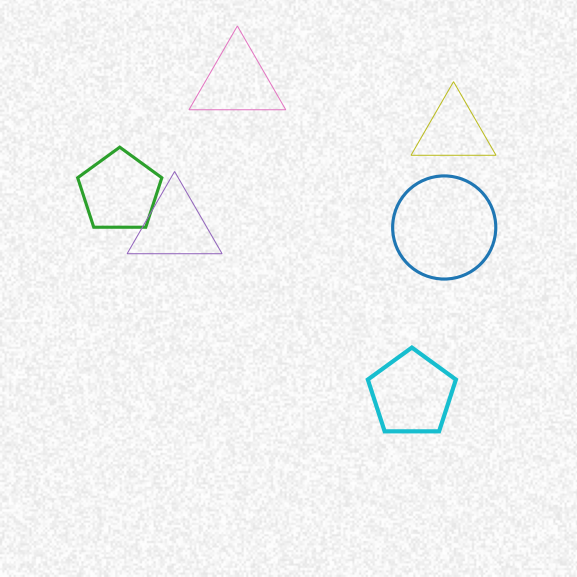[{"shape": "circle", "thickness": 1.5, "radius": 0.45, "center": [0.769, 0.605]}, {"shape": "pentagon", "thickness": 1.5, "radius": 0.38, "center": [0.207, 0.668]}, {"shape": "triangle", "thickness": 0.5, "radius": 0.47, "center": [0.302, 0.607]}, {"shape": "triangle", "thickness": 0.5, "radius": 0.48, "center": [0.411, 0.857]}, {"shape": "triangle", "thickness": 0.5, "radius": 0.42, "center": [0.785, 0.773]}, {"shape": "pentagon", "thickness": 2, "radius": 0.4, "center": [0.713, 0.317]}]